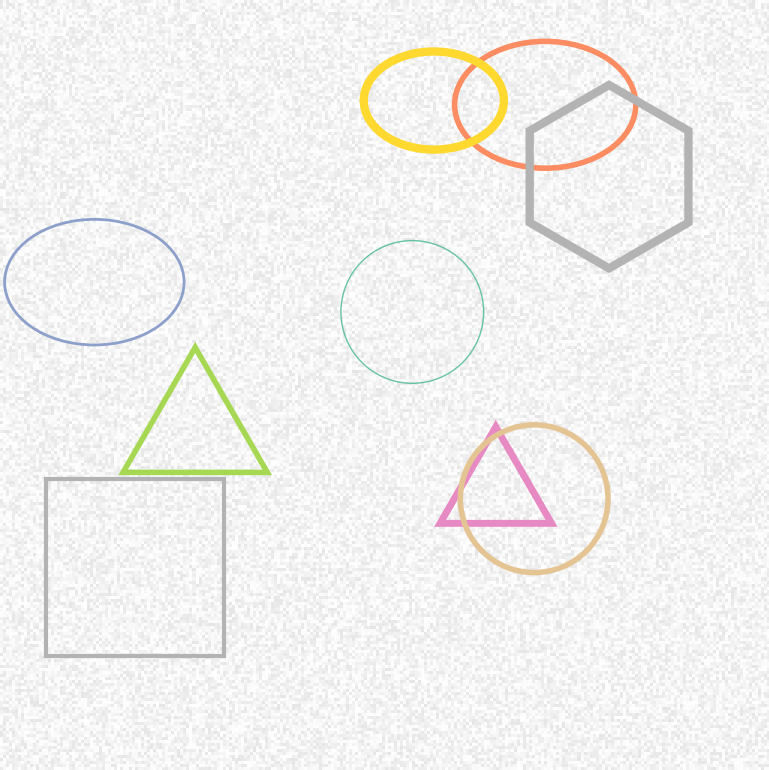[{"shape": "circle", "thickness": 0.5, "radius": 0.46, "center": [0.535, 0.595]}, {"shape": "oval", "thickness": 2, "radius": 0.59, "center": [0.708, 0.864]}, {"shape": "oval", "thickness": 1, "radius": 0.58, "center": [0.123, 0.634]}, {"shape": "triangle", "thickness": 2.5, "radius": 0.42, "center": [0.644, 0.362]}, {"shape": "triangle", "thickness": 2, "radius": 0.54, "center": [0.254, 0.441]}, {"shape": "oval", "thickness": 3, "radius": 0.46, "center": [0.563, 0.869]}, {"shape": "circle", "thickness": 2, "radius": 0.48, "center": [0.694, 0.352]}, {"shape": "square", "thickness": 1.5, "radius": 0.58, "center": [0.175, 0.263]}, {"shape": "hexagon", "thickness": 3, "radius": 0.6, "center": [0.791, 0.771]}]